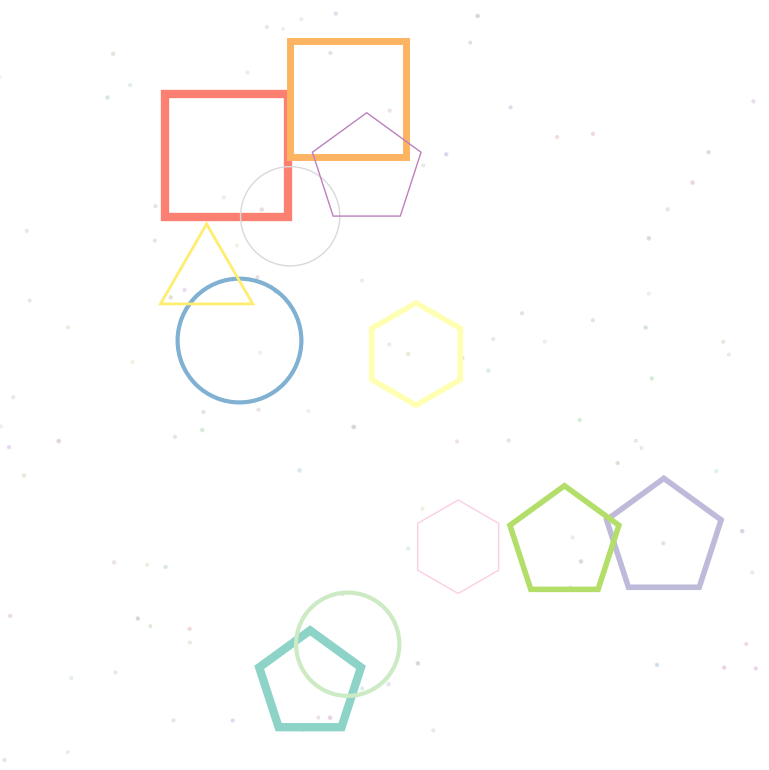[{"shape": "pentagon", "thickness": 3, "radius": 0.35, "center": [0.403, 0.112]}, {"shape": "hexagon", "thickness": 2, "radius": 0.33, "center": [0.54, 0.54]}, {"shape": "pentagon", "thickness": 2, "radius": 0.39, "center": [0.862, 0.301]}, {"shape": "square", "thickness": 3, "radius": 0.4, "center": [0.295, 0.798]}, {"shape": "circle", "thickness": 1.5, "radius": 0.4, "center": [0.311, 0.558]}, {"shape": "square", "thickness": 2.5, "radius": 0.38, "center": [0.452, 0.872]}, {"shape": "pentagon", "thickness": 2, "radius": 0.37, "center": [0.733, 0.295]}, {"shape": "hexagon", "thickness": 0.5, "radius": 0.3, "center": [0.595, 0.29]}, {"shape": "circle", "thickness": 0.5, "radius": 0.32, "center": [0.377, 0.719]}, {"shape": "pentagon", "thickness": 0.5, "radius": 0.37, "center": [0.476, 0.779]}, {"shape": "circle", "thickness": 1.5, "radius": 0.34, "center": [0.452, 0.163]}, {"shape": "triangle", "thickness": 1, "radius": 0.35, "center": [0.268, 0.64]}]